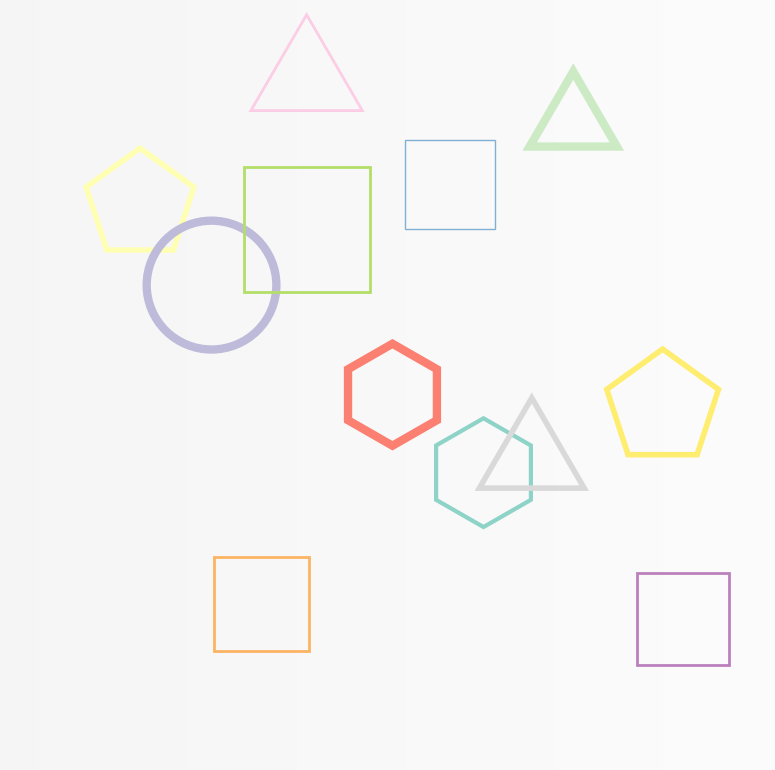[{"shape": "hexagon", "thickness": 1.5, "radius": 0.35, "center": [0.624, 0.386]}, {"shape": "pentagon", "thickness": 2, "radius": 0.37, "center": [0.181, 0.734]}, {"shape": "circle", "thickness": 3, "radius": 0.42, "center": [0.273, 0.63]}, {"shape": "hexagon", "thickness": 3, "radius": 0.33, "center": [0.506, 0.487]}, {"shape": "square", "thickness": 0.5, "radius": 0.29, "center": [0.581, 0.76]}, {"shape": "square", "thickness": 1, "radius": 0.31, "center": [0.337, 0.216]}, {"shape": "square", "thickness": 1, "radius": 0.41, "center": [0.397, 0.702]}, {"shape": "triangle", "thickness": 1, "radius": 0.42, "center": [0.396, 0.898]}, {"shape": "triangle", "thickness": 2, "radius": 0.39, "center": [0.686, 0.405]}, {"shape": "square", "thickness": 1, "radius": 0.3, "center": [0.881, 0.196]}, {"shape": "triangle", "thickness": 3, "radius": 0.32, "center": [0.74, 0.842]}, {"shape": "pentagon", "thickness": 2, "radius": 0.38, "center": [0.855, 0.471]}]